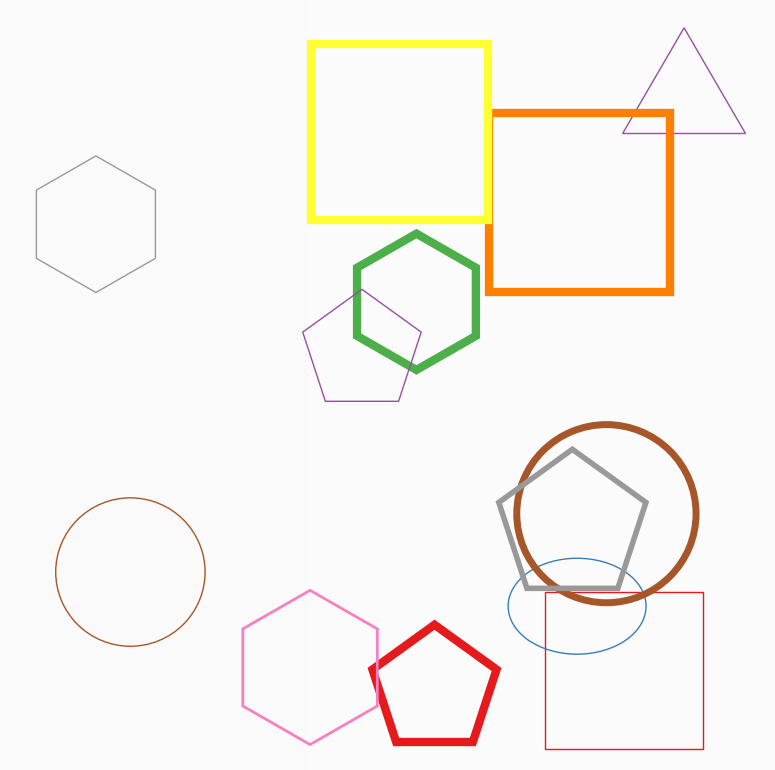[{"shape": "pentagon", "thickness": 3, "radius": 0.42, "center": [0.561, 0.104]}, {"shape": "square", "thickness": 0.5, "radius": 0.51, "center": [0.805, 0.129]}, {"shape": "oval", "thickness": 0.5, "radius": 0.44, "center": [0.745, 0.213]}, {"shape": "hexagon", "thickness": 3, "radius": 0.44, "center": [0.537, 0.608]}, {"shape": "triangle", "thickness": 0.5, "radius": 0.46, "center": [0.883, 0.872]}, {"shape": "pentagon", "thickness": 0.5, "radius": 0.4, "center": [0.467, 0.544]}, {"shape": "square", "thickness": 3, "radius": 0.58, "center": [0.748, 0.737]}, {"shape": "square", "thickness": 3, "radius": 0.57, "center": [0.515, 0.828]}, {"shape": "circle", "thickness": 2.5, "radius": 0.58, "center": [0.782, 0.333]}, {"shape": "circle", "thickness": 0.5, "radius": 0.48, "center": [0.168, 0.257]}, {"shape": "hexagon", "thickness": 1, "radius": 0.5, "center": [0.4, 0.133]}, {"shape": "pentagon", "thickness": 2, "radius": 0.5, "center": [0.739, 0.317]}, {"shape": "hexagon", "thickness": 0.5, "radius": 0.44, "center": [0.124, 0.709]}]